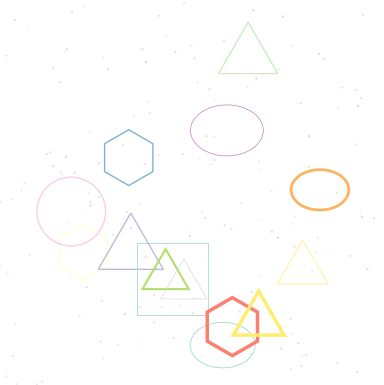[{"shape": "oval", "thickness": 0.5, "radius": 0.42, "center": [0.578, 0.104]}, {"shape": "square", "thickness": 0.5, "radius": 0.47, "center": [0.448, 0.276]}, {"shape": "hexagon", "thickness": 0.5, "radius": 0.36, "center": [0.216, 0.345]}, {"shape": "triangle", "thickness": 1, "radius": 0.49, "center": [0.34, 0.349]}, {"shape": "hexagon", "thickness": 2.5, "radius": 0.38, "center": [0.604, 0.152]}, {"shape": "hexagon", "thickness": 1, "radius": 0.36, "center": [0.334, 0.591]}, {"shape": "oval", "thickness": 2, "radius": 0.37, "center": [0.831, 0.507]}, {"shape": "triangle", "thickness": 1.5, "radius": 0.35, "center": [0.43, 0.284]}, {"shape": "circle", "thickness": 1, "radius": 0.45, "center": [0.185, 0.451]}, {"shape": "triangle", "thickness": 0.5, "radius": 0.35, "center": [0.478, 0.258]}, {"shape": "oval", "thickness": 0.5, "radius": 0.47, "center": [0.589, 0.661]}, {"shape": "triangle", "thickness": 1, "radius": 0.45, "center": [0.644, 0.853]}, {"shape": "triangle", "thickness": 2.5, "radius": 0.38, "center": [0.672, 0.168]}, {"shape": "triangle", "thickness": 0.5, "radius": 0.38, "center": [0.786, 0.3]}]